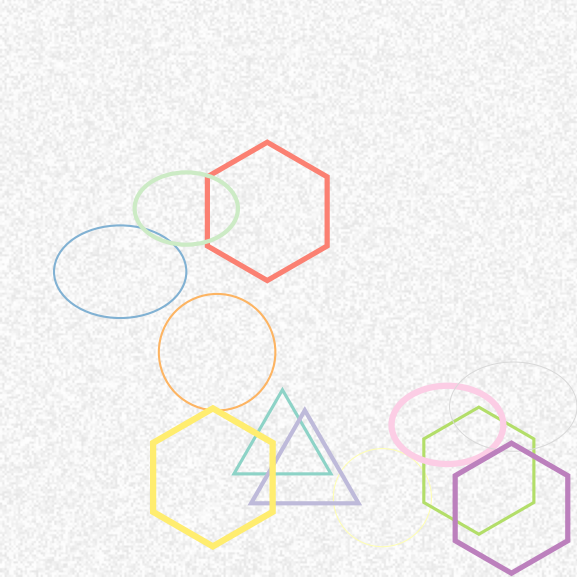[{"shape": "triangle", "thickness": 1.5, "radius": 0.49, "center": [0.489, 0.227]}, {"shape": "circle", "thickness": 0.5, "radius": 0.42, "center": [0.662, 0.137]}, {"shape": "triangle", "thickness": 2, "radius": 0.54, "center": [0.528, 0.181]}, {"shape": "hexagon", "thickness": 2.5, "radius": 0.6, "center": [0.463, 0.633]}, {"shape": "oval", "thickness": 1, "radius": 0.57, "center": [0.208, 0.529]}, {"shape": "circle", "thickness": 1, "radius": 0.5, "center": [0.376, 0.389]}, {"shape": "hexagon", "thickness": 1.5, "radius": 0.55, "center": [0.829, 0.184]}, {"shape": "oval", "thickness": 3, "radius": 0.48, "center": [0.775, 0.263]}, {"shape": "oval", "thickness": 0.5, "radius": 0.55, "center": [0.889, 0.295]}, {"shape": "hexagon", "thickness": 2.5, "radius": 0.56, "center": [0.886, 0.119]}, {"shape": "oval", "thickness": 2, "radius": 0.45, "center": [0.323, 0.638]}, {"shape": "hexagon", "thickness": 3, "radius": 0.6, "center": [0.369, 0.172]}]